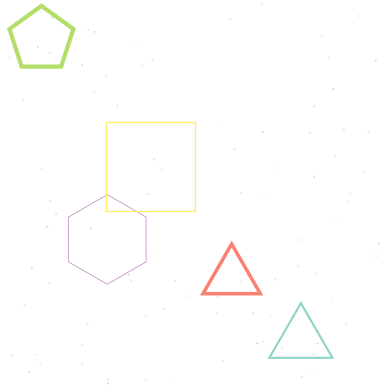[{"shape": "triangle", "thickness": 1.5, "radius": 0.47, "center": [0.782, 0.118]}, {"shape": "triangle", "thickness": 2.5, "radius": 0.43, "center": [0.602, 0.28]}, {"shape": "pentagon", "thickness": 3, "radius": 0.44, "center": [0.108, 0.898]}, {"shape": "hexagon", "thickness": 0.5, "radius": 0.58, "center": [0.279, 0.378]}, {"shape": "square", "thickness": 1, "radius": 0.58, "center": [0.392, 0.567]}]